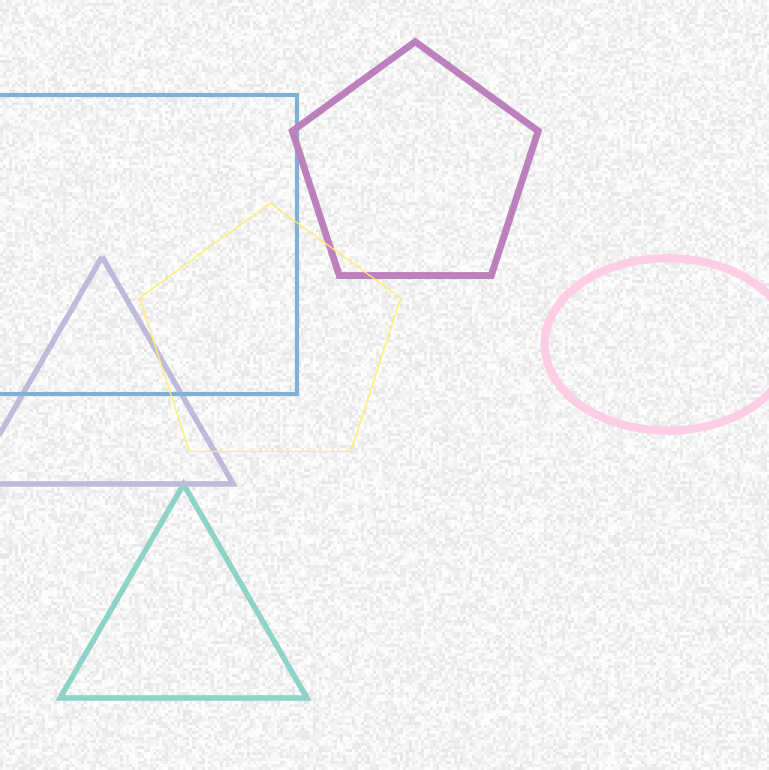[{"shape": "triangle", "thickness": 2, "radius": 0.93, "center": [0.238, 0.186]}, {"shape": "triangle", "thickness": 2, "radius": 0.98, "center": [0.133, 0.47]}, {"shape": "square", "thickness": 1.5, "radius": 0.97, "center": [0.192, 0.682]}, {"shape": "oval", "thickness": 3, "radius": 0.8, "center": [0.867, 0.553]}, {"shape": "pentagon", "thickness": 2.5, "radius": 0.84, "center": [0.539, 0.778]}, {"shape": "pentagon", "thickness": 0.5, "radius": 0.89, "center": [0.351, 0.558]}]